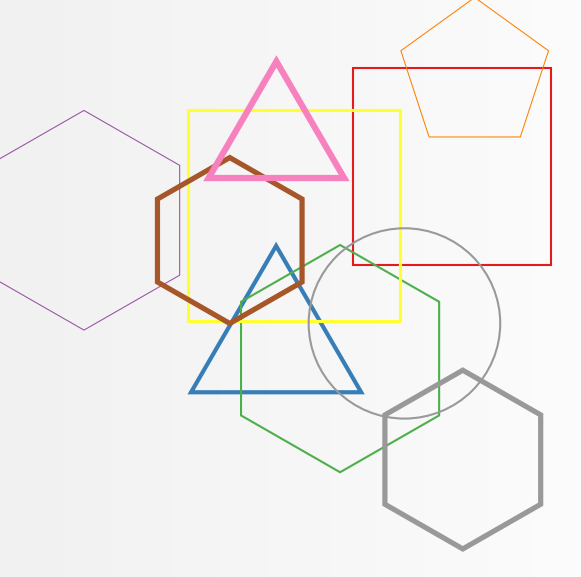[{"shape": "square", "thickness": 1, "radius": 0.85, "center": [0.777, 0.711]}, {"shape": "triangle", "thickness": 2, "radius": 0.84, "center": [0.475, 0.404]}, {"shape": "hexagon", "thickness": 1, "radius": 0.98, "center": [0.585, 0.378]}, {"shape": "hexagon", "thickness": 0.5, "radius": 0.95, "center": [0.144, 0.618]}, {"shape": "pentagon", "thickness": 0.5, "radius": 0.67, "center": [0.817, 0.87]}, {"shape": "square", "thickness": 1.5, "radius": 0.91, "center": [0.506, 0.626]}, {"shape": "hexagon", "thickness": 2.5, "radius": 0.72, "center": [0.395, 0.583]}, {"shape": "triangle", "thickness": 3, "radius": 0.67, "center": [0.476, 0.758]}, {"shape": "circle", "thickness": 1, "radius": 0.82, "center": [0.696, 0.439]}, {"shape": "hexagon", "thickness": 2.5, "radius": 0.77, "center": [0.796, 0.203]}]